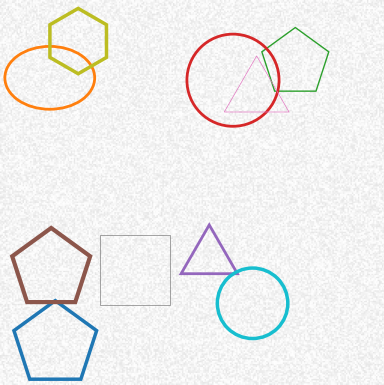[{"shape": "pentagon", "thickness": 2.5, "radius": 0.56, "center": [0.144, 0.106]}, {"shape": "oval", "thickness": 2, "radius": 0.58, "center": [0.129, 0.798]}, {"shape": "pentagon", "thickness": 1, "radius": 0.46, "center": [0.767, 0.837]}, {"shape": "circle", "thickness": 2, "radius": 0.6, "center": [0.605, 0.792]}, {"shape": "triangle", "thickness": 2, "radius": 0.42, "center": [0.544, 0.331]}, {"shape": "pentagon", "thickness": 3, "radius": 0.53, "center": [0.133, 0.301]}, {"shape": "triangle", "thickness": 0.5, "radius": 0.49, "center": [0.667, 0.758]}, {"shape": "square", "thickness": 0.5, "radius": 0.46, "center": [0.35, 0.299]}, {"shape": "hexagon", "thickness": 2.5, "radius": 0.42, "center": [0.203, 0.893]}, {"shape": "circle", "thickness": 2.5, "radius": 0.46, "center": [0.656, 0.212]}]